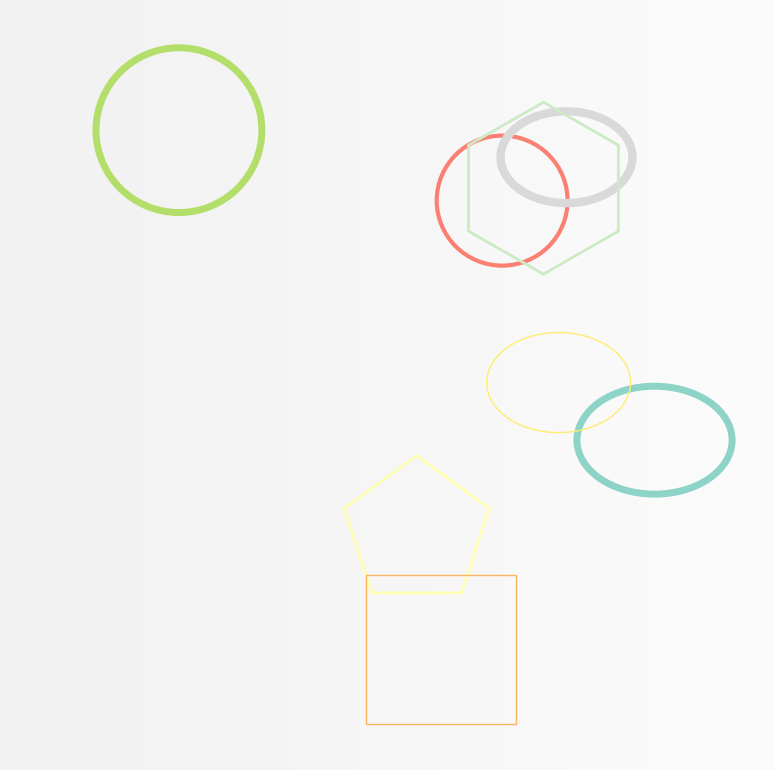[{"shape": "oval", "thickness": 2.5, "radius": 0.5, "center": [0.845, 0.428]}, {"shape": "pentagon", "thickness": 1, "radius": 0.49, "center": [0.538, 0.31]}, {"shape": "circle", "thickness": 1.5, "radius": 0.42, "center": [0.648, 0.739]}, {"shape": "square", "thickness": 0.5, "radius": 0.48, "center": [0.569, 0.157]}, {"shape": "circle", "thickness": 2.5, "radius": 0.54, "center": [0.231, 0.831]}, {"shape": "oval", "thickness": 3, "radius": 0.43, "center": [0.731, 0.796]}, {"shape": "hexagon", "thickness": 1, "radius": 0.56, "center": [0.701, 0.756]}, {"shape": "oval", "thickness": 0.5, "radius": 0.46, "center": [0.721, 0.503]}]